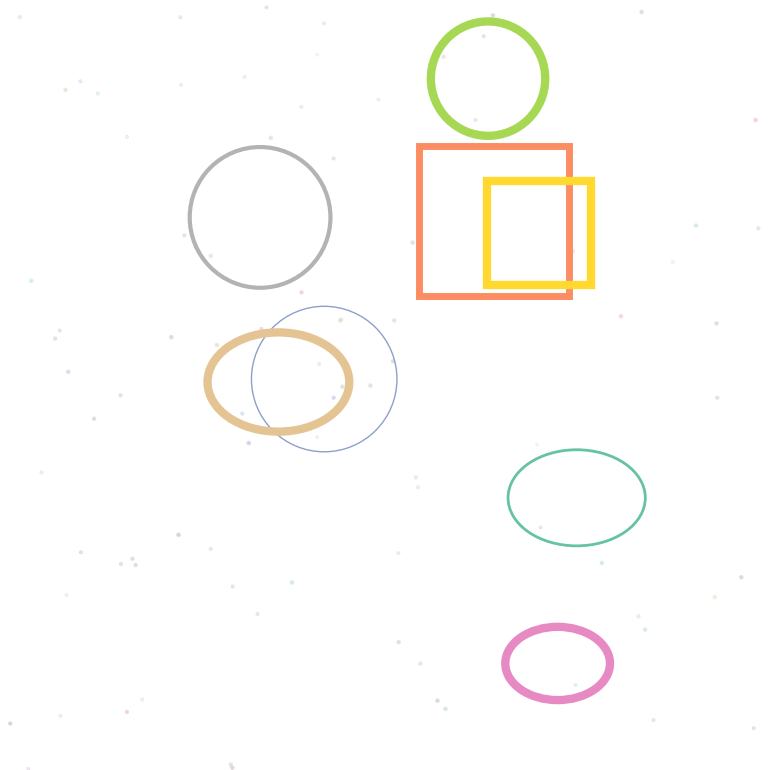[{"shape": "oval", "thickness": 1, "radius": 0.45, "center": [0.749, 0.354]}, {"shape": "square", "thickness": 2.5, "radius": 0.49, "center": [0.642, 0.713]}, {"shape": "circle", "thickness": 0.5, "radius": 0.47, "center": [0.421, 0.508]}, {"shape": "oval", "thickness": 3, "radius": 0.34, "center": [0.724, 0.138]}, {"shape": "circle", "thickness": 3, "radius": 0.37, "center": [0.634, 0.898]}, {"shape": "square", "thickness": 3, "radius": 0.34, "center": [0.7, 0.697]}, {"shape": "oval", "thickness": 3, "radius": 0.46, "center": [0.362, 0.504]}, {"shape": "circle", "thickness": 1.5, "radius": 0.46, "center": [0.338, 0.718]}]